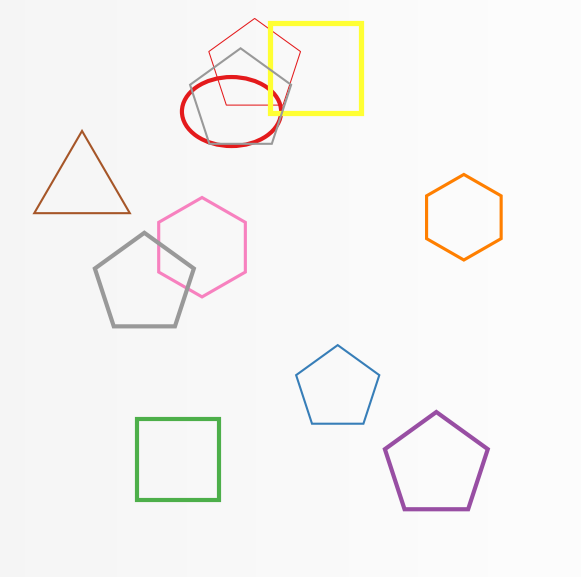[{"shape": "oval", "thickness": 2, "radius": 0.43, "center": [0.398, 0.806]}, {"shape": "pentagon", "thickness": 0.5, "radius": 0.41, "center": [0.438, 0.884]}, {"shape": "pentagon", "thickness": 1, "radius": 0.38, "center": [0.581, 0.326]}, {"shape": "square", "thickness": 2, "radius": 0.35, "center": [0.306, 0.203]}, {"shape": "pentagon", "thickness": 2, "radius": 0.47, "center": [0.751, 0.193]}, {"shape": "hexagon", "thickness": 1.5, "radius": 0.37, "center": [0.798, 0.623]}, {"shape": "square", "thickness": 2.5, "radius": 0.39, "center": [0.543, 0.881]}, {"shape": "triangle", "thickness": 1, "radius": 0.47, "center": [0.141, 0.677]}, {"shape": "hexagon", "thickness": 1.5, "radius": 0.43, "center": [0.348, 0.571]}, {"shape": "pentagon", "thickness": 2, "radius": 0.45, "center": [0.248, 0.506]}, {"shape": "pentagon", "thickness": 1, "radius": 0.46, "center": [0.414, 0.824]}]